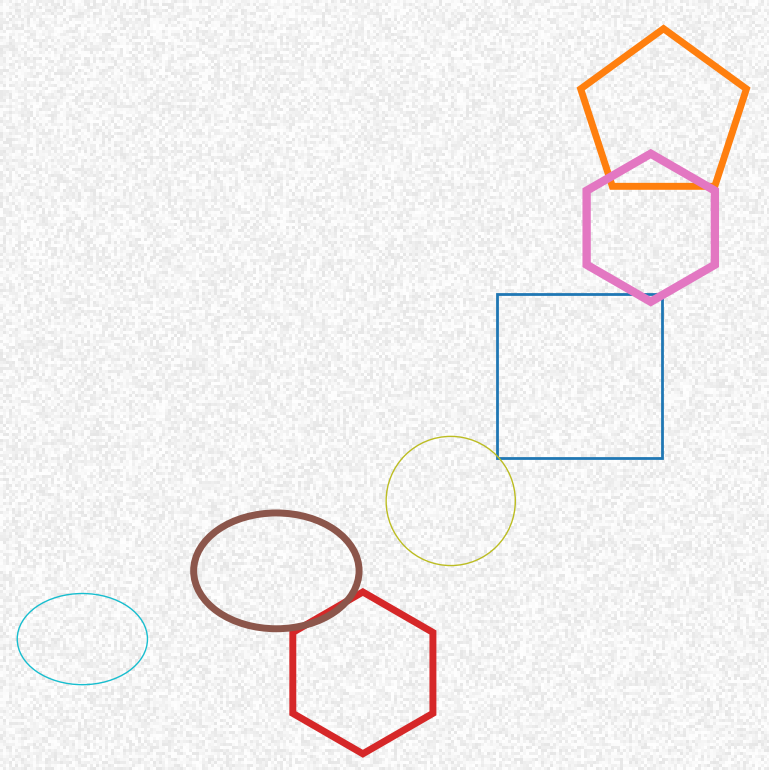[{"shape": "square", "thickness": 1, "radius": 0.53, "center": [0.753, 0.511]}, {"shape": "pentagon", "thickness": 2.5, "radius": 0.57, "center": [0.862, 0.85]}, {"shape": "hexagon", "thickness": 2.5, "radius": 0.53, "center": [0.471, 0.126]}, {"shape": "oval", "thickness": 2.5, "radius": 0.54, "center": [0.359, 0.259]}, {"shape": "hexagon", "thickness": 3, "radius": 0.48, "center": [0.845, 0.704]}, {"shape": "circle", "thickness": 0.5, "radius": 0.42, "center": [0.585, 0.349]}, {"shape": "oval", "thickness": 0.5, "radius": 0.42, "center": [0.107, 0.17]}]